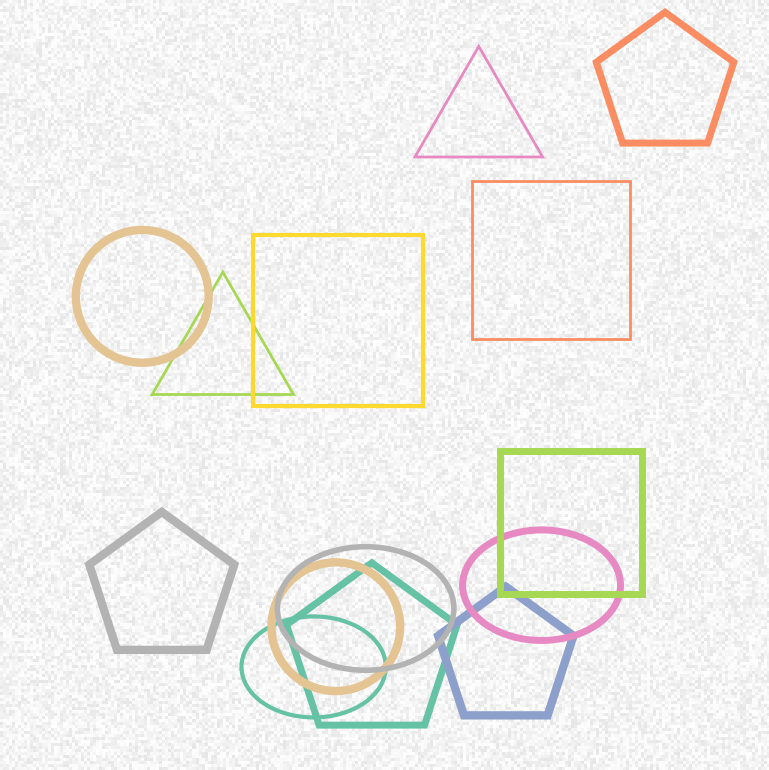[{"shape": "oval", "thickness": 1.5, "radius": 0.47, "center": [0.407, 0.134]}, {"shape": "pentagon", "thickness": 2.5, "radius": 0.58, "center": [0.483, 0.153]}, {"shape": "square", "thickness": 1, "radius": 0.51, "center": [0.715, 0.662]}, {"shape": "pentagon", "thickness": 2.5, "radius": 0.47, "center": [0.864, 0.89]}, {"shape": "pentagon", "thickness": 3, "radius": 0.46, "center": [0.657, 0.146]}, {"shape": "triangle", "thickness": 1, "radius": 0.48, "center": [0.622, 0.844]}, {"shape": "oval", "thickness": 2.5, "radius": 0.51, "center": [0.703, 0.24]}, {"shape": "triangle", "thickness": 1, "radius": 0.53, "center": [0.289, 0.541]}, {"shape": "square", "thickness": 2.5, "radius": 0.46, "center": [0.741, 0.321]}, {"shape": "square", "thickness": 1.5, "radius": 0.55, "center": [0.439, 0.584]}, {"shape": "circle", "thickness": 3, "radius": 0.43, "center": [0.185, 0.615]}, {"shape": "circle", "thickness": 3, "radius": 0.42, "center": [0.436, 0.186]}, {"shape": "oval", "thickness": 2, "radius": 0.57, "center": [0.475, 0.21]}, {"shape": "pentagon", "thickness": 3, "radius": 0.5, "center": [0.21, 0.236]}]